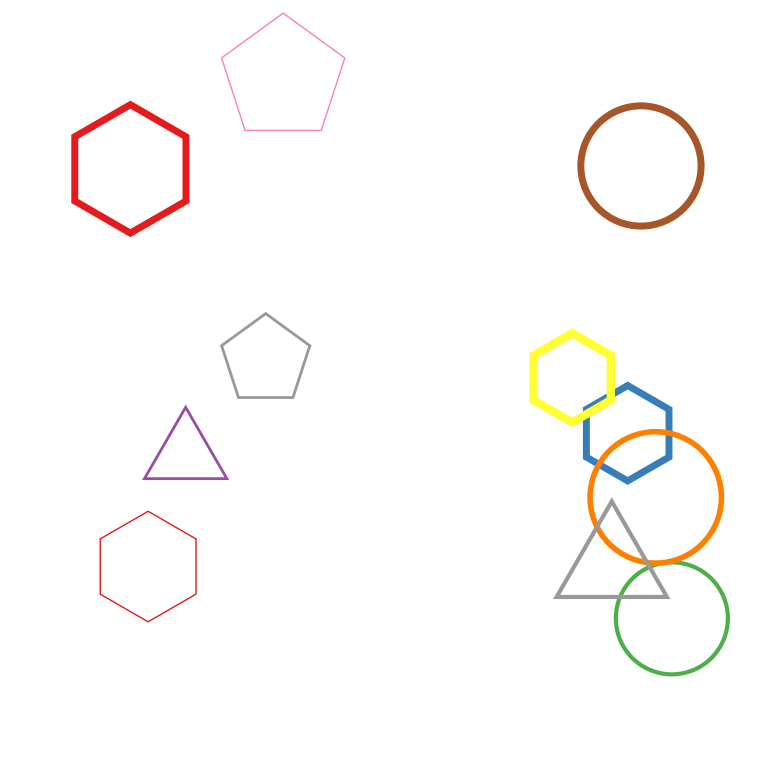[{"shape": "hexagon", "thickness": 0.5, "radius": 0.36, "center": [0.192, 0.264]}, {"shape": "hexagon", "thickness": 2.5, "radius": 0.42, "center": [0.169, 0.781]}, {"shape": "hexagon", "thickness": 2.5, "radius": 0.31, "center": [0.815, 0.437]}, {"shape": "circle", "thickness": 1.5, "radius": 0.36, "center": [0.873, 0.197]}, {"shape": "triangle", "thickness": 1, "radius": 0.31, "center": [0.241, 0.409]}, {"shape": "circle", "thickness": 2, "radius": 0.43, "center": [0.852, 0.354]}, {"shape": "hexagon", "thickness": 3, "radius": 0.29, "center": [0.743, 0.509]}, {"shape": "circle", "thickness": 2.5, "radius": 0.39, "center": [0.832, 0.784]}, {"shape": "pentagon", "thickness": 0.5, "radius": 0.42, "center": [0.368, 0.899]}, {"shape": "pentagon", "thickness": 1, "radius": 0.3, "center": [0.345, 0.532]}, {"shape": "triangle", "thickness": 1.5, "radius": 0.41, "center": [0.794, 0.266]}]